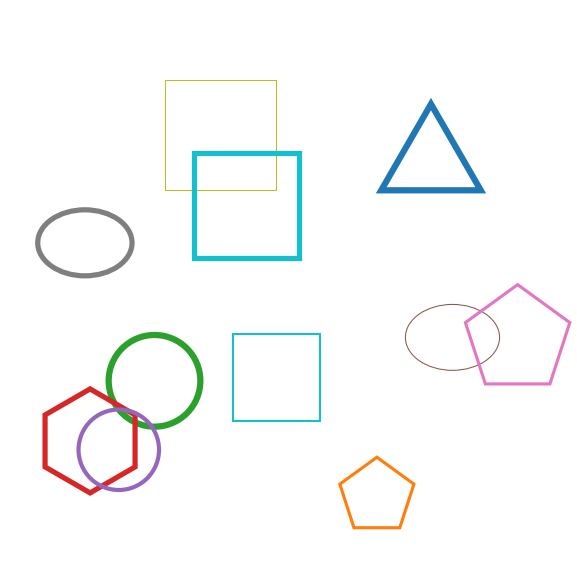[{"shape": "triangle", "thickness": 3, "radius": 0.5, "center": [0.746, 0.719]}, {"shape": "pentagon", "thickness": 1.5, "radius": 0.34, "center": [0.653, 0.14]}, {"shape": "circle", "thickness": 3, "radius": 0.4, "center": [0.268, 0.34]}, {"shape": "hexagon", "thickness": 2.5, "radius": 0.45, "center": [0.156, 0.236]}, {"shape": "circle", "thickness": 2, "radius": 0.35, "center": [0.206, 0.22]}, {"shape": "oval", "thickness": 0.5, "radius": 0.41, "center": [0.784, 0.415]}, {"shape": "pentagon", "thickness": 1.5, "radius": 0.48, "center": [0.896, 0.411]}, {"shape": "oval", "thickness": 2.5, "radius": 0.41, "center": [0.147, 0.579]}, {"shape": "square", "thickness": 0.5, "radius": 0.48, "center": [0.382, 0.765]}, {"shape": "square", "thickness": 1, "radius": 0.38, "center": [0.479, 0.346]}, {"shape": "square", "thickness": 2.5, "radius": 0.46, "center": [0.427, 0.644]}]